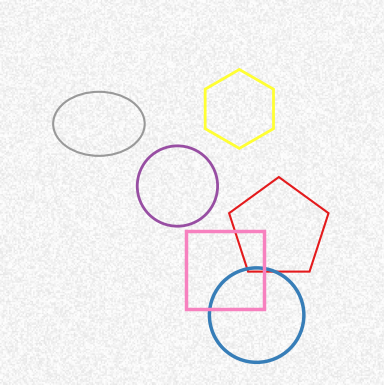[{"shape": "pentagon", "thickness": 1.5, "radius": 0.68, "center": [0.724, 0.404]}, {"shape": "circle", "thickness": 2.5, "radius": 0.61, "center": [0.667, 0.182]}, {"shape": "circle", "thickness": 2, "radius": 0.52, "center": [0.461, 0.517]}, {"shape": "hexagon", "thickness": 2, "radius": 0.51, "center": [0.622, 0.717]}, {"shape": "square", "thickness": 2.5, "radius": 0.51, "center": [0.585, 0.298]}, {"shape": "oval", "thickness": 1.5, "radius": 0.59, "center": [0.257, 0.678]}]